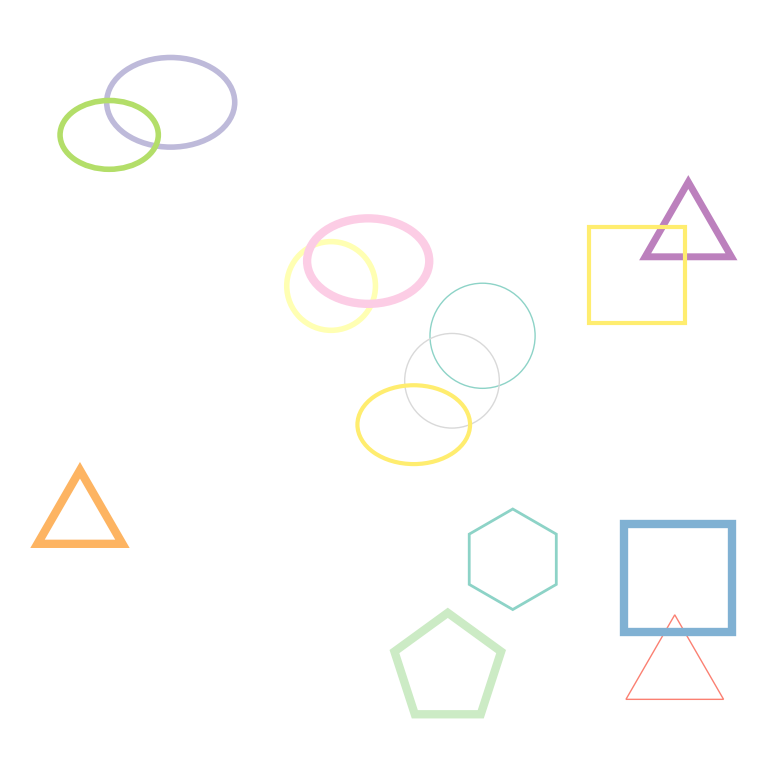[{"shape": "circle", "thickness": 0.5, "radius": 0.34, "center": [0.627, 0.564]}, {"shape": "hexagon", "thickness": 1, "radius": 0.33, "center": [0.666, 0.274]}, {"shape": "circle", "thickness": 2, "radius": 0.29, "center": [0.43, 0.629]}, {"shape": "oval", "thickness": 2, "radius": 0.42, "center": [0.222, 0.867]}, {"shape": "triangle", "thickness": 0.5, "radius": 0.37, "center": [0.876, 0.128]}, {"shape": "square", "thickness": 3, "radius": 0.35, "center": [0.881, 0.249]}, {"shape": "triangle", "thickness": 3, "radius": 0.32, "center": [0.104, 0.326]}, {"shape": "oval", "thickness": 2, "radius": 0.32, "center": [0.142, 0.825]}, {"shape": "oval", "thickness": 3, "radius": 0.4, "center": [0.478, 0.661]}, {"shape": "circle", "thickness": 0.5, "radius": 0.31, "center": [0.587, 0.505]}, {"shape": "triangle", "thickness": 2.5, "radius": 0.32, "center": [0.894, 0.699]}, {"shape": "pentagon", "thickness": 3, "radius": 0.36, "center": [0.582, 0.131]}, {"shape": "oval", "thickness": 1.5, "radius": 0.37, "center": [0.537, 0.448]}, {"shape": "square", "thickness": 1.5, "radius": 0.31, "center": [0.828, 0.643]}]